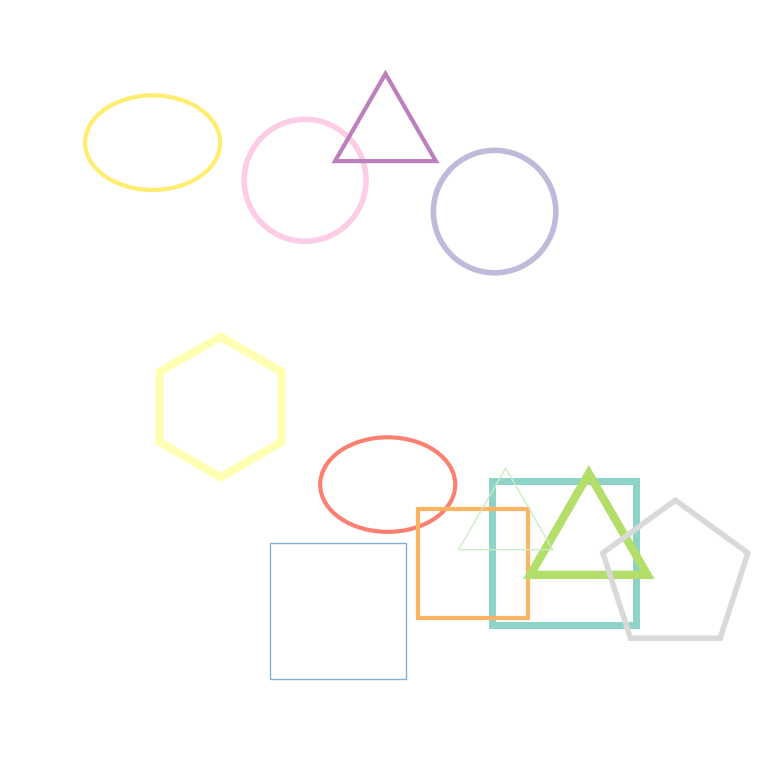[{"shape": "square", "thickness": 2.5, "radius": 0.47, "center": [0.733, 0.282]}, {"shape": "hexagon", "thickness": 3, "radius": 0.46, "center": [0.286, 0.472]}, {"shape": "circle", "thickness": 2, "radius": 0.4, "center": [0.642, 0.725]}, {"shape": "oval", "thickness": 1.5, "radius": 0.44, "center": [0.504, 0.371]}, {"shape": "square", "thickness": 0.5, "radius": 0.44, "center": [0.439, 0.206]}, {"shape": "square", "thickness": 1.5, "radius": 0.36, "center": [0.615, 0.268]}, {"shape": "triangle", "thickness": 3, "radius": 0.44, "center": [0.765, 0.297]}, {"shape": "circle", "thickness": 2, "radius": 0.4, "center": [0.396, 0.766]}, {"shape": "pentagon", "thickness": 2, "radius": 0.5, "center": [0.877, 0.251]}, {"shape": "triangle", "thickness": 1.5, "radius": 0.38, "center": [0.501, 0.829]}, {"shape": "triangle", "thickness": 0.5, "radius": 0.35, "center": [0.657, 0.321]}, {"shape": "oval", "thickness": 1.5, "radius": 0.44, "center": [0.198, 0.815]}]